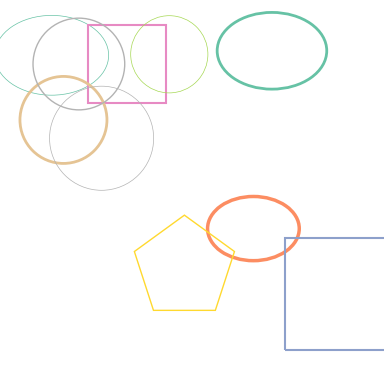[{"shape": "oval", "thickness": 2, "radius": 0.71, "center": [0.706, 0.868]}, {"shape": "oval", "thickness": 0.5, "radius": 0.74, "center": [0.134, 0.856]}, {"shape": "oval", "thickness": 2.5, "radius": 0.6, "center": [0.658, 0.406]}, {"shape": "square", "thickness": 1.5, "radius": 0.73, "center": [0.887, 0.236]}, {"shape": "square", "thickness": 1.5, "radius": 0.51, "center": [0.33, 0.834]}, {"shape": "circle", "thickness": 0.5, "radius": 0.5, "center": [0.44, 0.859]}, {"shape": "pentagon", "thickness": 1, "radius": 0.68, "center": [0.479, 0.304]}, {"shape": "circle", "thickness": 2, "radius": 0.56, "center": [0.165, 0.689]}, {"shape": "circle", "thickness": 0.5, "radius": 0.68, "center": [0.264, 0.641]}, {"shape": "circle", "thickness": 1, "radius": 0.6, "center": [0.205, 0.834]}]